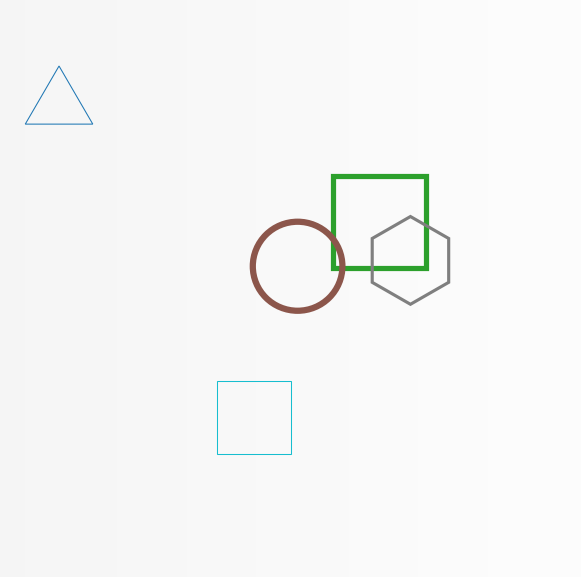[{"shape": "triangle", "thickness": 0.5, "radius": 0.34, "center": [0.102, 0.818]}, {"shape": "square", "thickness": 2.5, "radius": 0.4, "center": [0.653, 0.615]}, {"shape": "circle", "thickness": 3, "radius": 0.39, "center": [0.512, 0.538]}, {"shape": "hexagon", "thickness": 1.5, "radius": 0.38, "center": [0.706, 0.548]}, {"shape": "square", "thickness": 0.5, "radius": 0.32, "center": [0.437, 0.276]}]